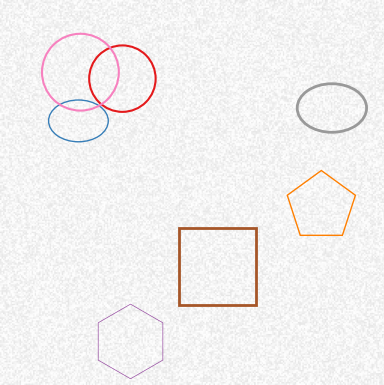[{"shape": "circle", "thickness": 1.5, "radius": 0.43, "center": [0.318, 0.796]}, {"shape": "oval", "thickness": 1, "radius": 0.39, "center": [0.204, 0.686]}, {"shape": "hexagon", "thickness": 0.5, "radius": 0.48, "center": [0.339, 0.113]}, {"shape": "pentagon", "thickness": 1, "radius": 0.47, "center": [0.835, 0.464]}, {"shape": "square", "thickness": 2, "radius": 0.5, "center": [0.564, 0.307]}, {"shape": "circle", "thickness": 1.5, "radius": 0.5, "center": [0.209, 0.813]}, {"shape": "oval", "thickness": 2, "radius": 0.45, "center": [0.862, 0.719]}]